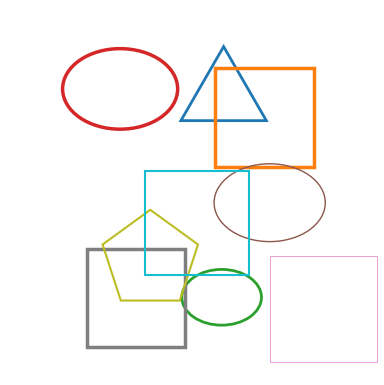[{"shape": "triangle", "thickness": 2, "radius": 0.64, "center": [0.581, 0.751]}, {"shape": "square", "thickness": 2.5, "radius": 0.64, "center": [0.688, 0.694]}, {"shape": "oval", "thickness": 2, "radius": 0.52, "center": [0.576, 0.228]}, {"shape": "oval", "thickness": 2.5, "radius": 0.75, "center": [0.312, 0.769]}, {"shape": "oval", "thickness": 1, "radius": 0.72, "center": [0.7, 0.474]}, {"shape": "square", "thickness": 0.5, "radius": 0.69, "center": [0.84, 0.197]}, {"shape": "square", "thickness": 2.5, "radius": 0.64, "center": [0.354, 0.225]}, {"shape": "pentagon", "thickness": 1.5, "radius": 0.65, "center": [0.39, 0.325]}, {"shape": "square", "thickness": 1.5, "radius": 0.68, "center": [0.511, 0.422]}]